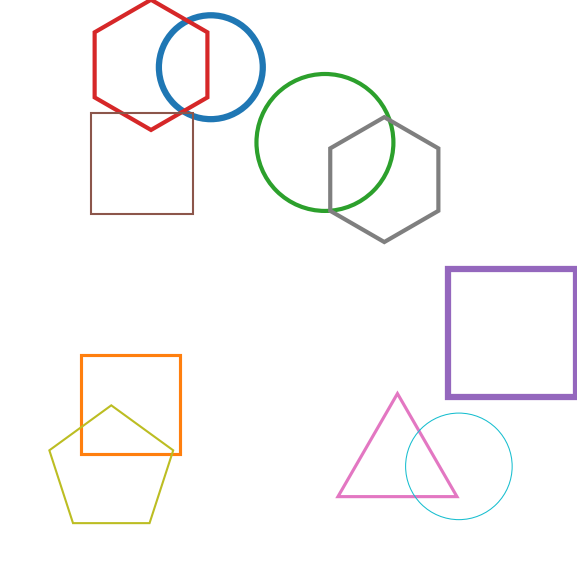[{"shape": "circle", "thickness": 3, "radius": 0.45, "center": [0.365, 0.883]}, {"shape": "square", "thickness": 1.5, "radius": 0.43, "center": [0.226, 0.299]}, {"shape": "circle", "thickness": 2, "radius": 0.59, "center": [0.563, 0.752]}, {"shape": "hexagon", "thickness": 2, "radius": 0.56, "center": [0.262, 0.887]}, {"shape": "square", "thickness": 3, "radius": 0.55, "center": [0.886, 0.422]}, {"shape": "square", "thickness": 1, "radius": 0.44, "center": [0.246, 0.716]}, {"shape": "triangle", "thickness": 1.5, "radius": 0.59, "center": [0.688, 0.199]}, {"shape": "hexagon", "thickness": 2, "radius": 0.54, "center": [0.665, 0.688]}, {"shape": "pentagon", "thickness": 1, "radius": 0.56, "center": [0.193, 0.184]}, {"shape": "circle", "thickness": 0.5, "radius": 0.46, "center": [0.795, 0.192]}]